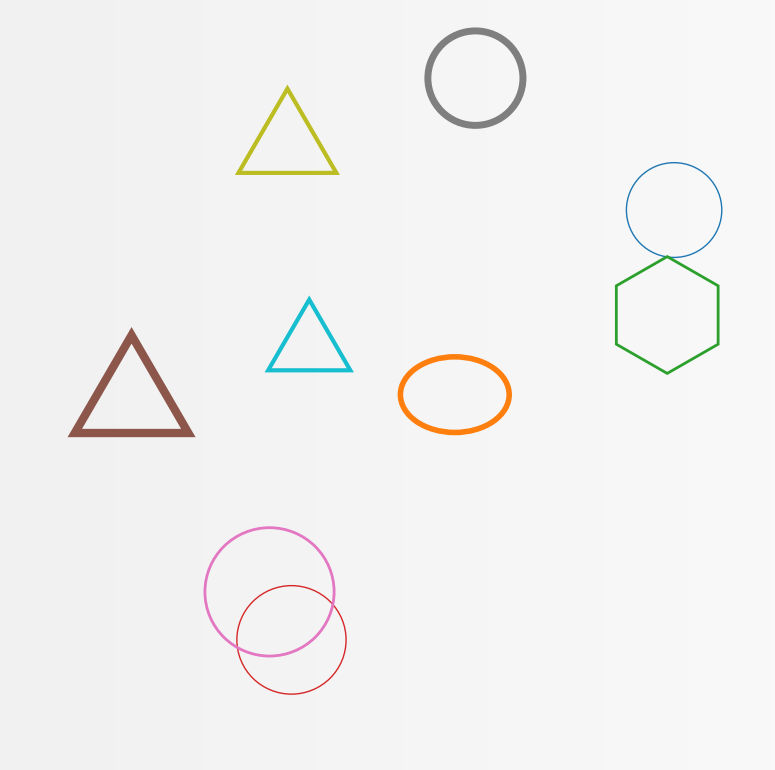[{"shape": "circle", "thickness": 0.5, "radius": 0.31, "center": [0.87, 0.727]}, {"shape": "oval", "thickness": 2, "radius": 0.35, "center": [0.587, 0.487]}, {"shape": "hexagon", "thickness": 1, "radius": 0.38, "center": [0.861, 0.591]}, {"shape": "circle", "thickness": 0.5, "radius": 0.35, "center": [0.376, 0.169]}, {"shape": "triangle", "thickness": 3, "radius": 0.42, "center": [0.17, 0.48]}, {"shape": "circle", "thickness": 1, "radius": 0.42, "center": [0.348, 0.231]}, {"shape": "circle", "thickness": 2.5, "radius": 0.31, "center": [0.613, 0.899]}, {"shape": "triangle", "thickness": 1.5, "radius": 0.36, "center": [0.371, 0.812]}, {"shape": "triangle", "thickness": 1.5, "radius": 0.31, "center": [0.399, 0.55]}]